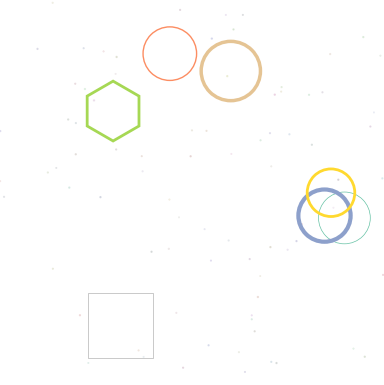[{"shape": "circle", "thickness": 0.5, "radius": 0.34, "center": [0.895, 0.434]}, {"shape": "circle", "thickness": 1, "radius": 0.35, "center": [0.441, 0.861]}, {"shape": "circle", "thickness": 3, "radius": 0.34, "center": [0.843, 0.44]}, {"shape": "hexagon", "thickness": 2, "radius": 0.39, "center": [0.294, 0.712]}, {"shape": "circle", "thickness": 2, "radius": 0.31, "center": [0.86, 0.499]}, {"shape": "circle", "thickness": 2.5, "radius": 0.39, "center": [0.6, 0.816]}, {"shape": "square", "thickness": 0.5, "radius": 0.42, "center": [0.312, 0.155]}]